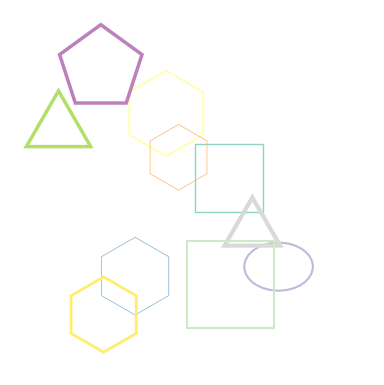[{"shape": "square", "thickness": 1, "radius": 0.44, "center": [0.594, 0.538]}, {"shape": "hexagon", "thickness": 1.5, "radius": 0.55, "center": [0.432, 0.705]}, {"shape": "oval", "thickness": 1.5, "radius": 0.45, "center": [0.724, 0.307]}, {"shape": "hexagon", "thickness": 0.5, "radius": 0.5, "center": [0.351, 0.283]}, {"shape": "hexagon", "thickness": 0.5, "radius": 0.43, "center": [0.464, 0.591]}, {"shape": "triangle", "thickness": 2.5, "radius": 0.48, "center": [0.152, 0.667]}, {"shape": "triangle", "thickness": 3, "radius": 0.42, "center": [0.655, 0.404]}, {"shape": "pentagon", "thickness": 2.5, "radius": 0.56, "center": [0.262, 0.823]}, {"shape": "square", "thickness": 1.5, "radius": 0.57, "center": [0.599, 0.262]}, {"shape": "hexagon", "thickness": 2, "radius": 0.49, "center": [0.269, 0.183]}]